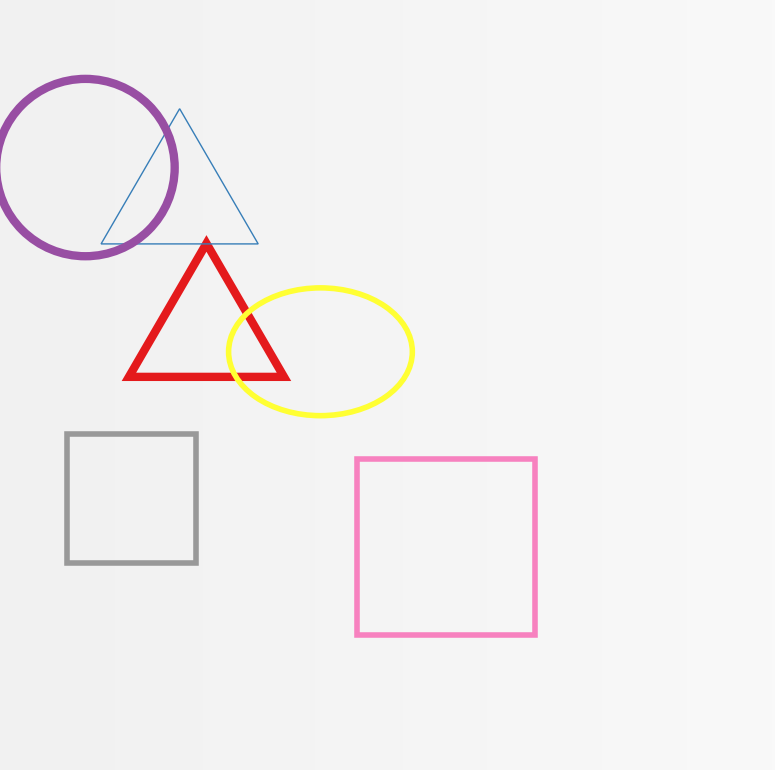[{"shape": "triangle", "thickness": 3, "radius": 0.58, "center": [0.266, 0.568]}, {"shape": "triangle", "thickness": 0.5, "radius": 0.59, "center": [0.232, 0.742]}, {"shape": "circle", "thickness": 3, "radius": 0.58, "center": [0.11, 0.782]}, {"shape": "oval", "thickness": 2, "radius": 0.59, "center": [0.413, 0.543]}, {"shape": "square", "thickness": 2, "radius": 0.57, "center": [0.575, 0.289]}, {"shape": "square", "thickness": 2, "radius": 0.42, "center": [0.17, 0.353]}]